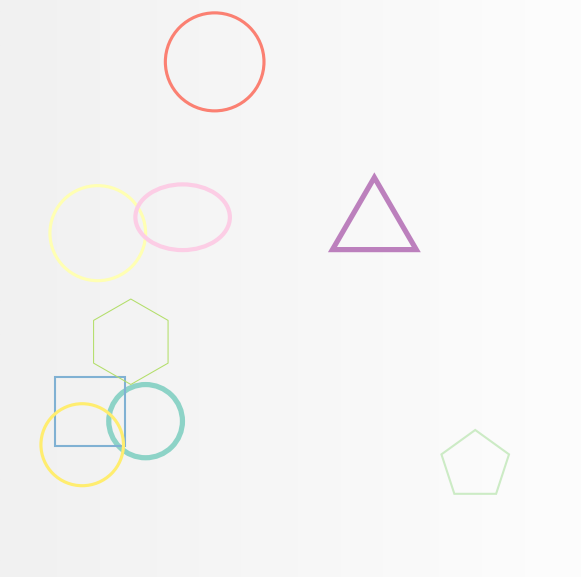[{"shape": "circle", "thickness": 2.5, "radius": 0.32, "center": [0.251, 0.27]}, {"shape": "circle", "thickness": 1.5, "radius": 0.41, "center": [0.168, 0.595]}, {"shape": "circle", "thickness": 1.5, "radius": 0.42, "center": [0.369, 0.892]}, {"shape": "square", "thickness": 1, "radius": 0.3, "center": [0.155, 0.286]}, {"shape": "hexagon", "thickness": 0.5, "radius": 0.37, "center": [0.225, 0.407]}, {"shape": "oval", "thickness": 2, "radius": 0.41, "center": [0.314, 0.623]}, {"shape": "triangle", "thickness": 2.5, "radius": 0.42, "center": [0.644, 0.609]}, {"shape": "pentagon", "thickness": 1, "radius": 0.31, "center": [0.818, 0.193]}, {"shape": "circle", "thickness": 1.5, "radius": 0.35, "center": [0.141, 0.229]}]